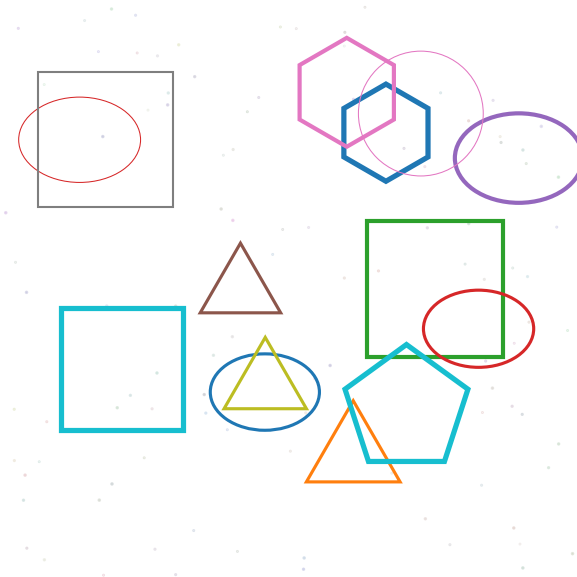[{"shape": "hexagon", "thickness": 2.5, "radius": 0.42, "center": [0.668, 0.769]}, {"shape": "oval", "thickness": 1.5, "radius": 0.47, "center": [0.459, 0.32]}, {"shape": "triangle", "thickness": 1.5, "radius": 0.47, "center": [0.612, 0.212]}, {"shape": "square", "thickness": 2, "radius": 0.59, "center": [0.753, 0.499]}, {"shape": "oval", "thickness": 1.5, "radius": 0.48, "center": [0.829, 0.43]}, {"shape": "oval", "thickness": 0.5, "radius": 0.53, "center": [0.138, 0.757]}, {"shape": "oval", "thickness": 2, "radius": 0.55, "center": [0.898, 0.725]}, {"shape": "triangle", "thickness": 1.5, "radius": 0.4, "center": [0.416, 0.498]}, {"shape": "circle", "thickness": 0.5, "radius": 0.54, "center": [0.729, 0.803]}, {"shape": "hexagon", "thickness": 2, "radius": 0.47, "center": [0.6, 0.839]}, {"shape": "square", "thickness": 1, "radius": 0.59, "center": [0.182, 0.757]}, {"shape": "triangle", "thickness": 1.5, "radius": 0.41, "center": [0.459, 0.333]}, {"shape": "pentagon", "thickness": 2.5, "radius": 0.56, "center": [0.704, 0.291]}, {"shape": "square", "thickness": 2.5, "radius": 0.53, "center": [0.211, 0.36]}]